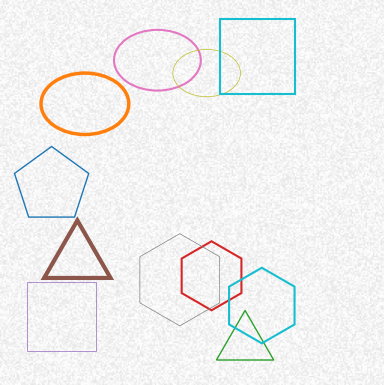[{"shape": "pentagon", "thickness": 1, "radius": 0.51, "center": [0.134, 0.518]}, {"shape": "oval", "thickness": 2.5, "radius": 0.57, "center": [0.221, 0.73]}, {"shape": "triangle", "thickness": 1, "radius": 0.43, "center": [0.637, 0.108]}, {"shape": "hexagon", "thickness": 1.5, "radius": 0.45, "center": [0.549, 0.284]}, {"shape": "square", "thickness": 0.5, "radius": 0.45, "center": [0.16, 0.179]}, {"shape": "triangle", "thickness": 3, "radius": 0.5, "center": [0.201, 0.328]}, {"shape": "oval", "thickness": 1.5, "radius": 0.56, "center": [0.409, 0.844]}, {"shape": "hexagon", "thickness": 0.5, "radius": 0.6, "center": [0.467, 0.273]}, {"shape": "oval", "thickness": 0.5, "radius": 0.44, "center": [0.537, 0.81]}, {"shape": "hexagon", "thickness": 1.5, "radius": 0.49, "center": [0.68, 0.206]}, {"shape": "square", "thickness": 1.5, "radius": 0.49, "center": [0.67, 0.854]}]